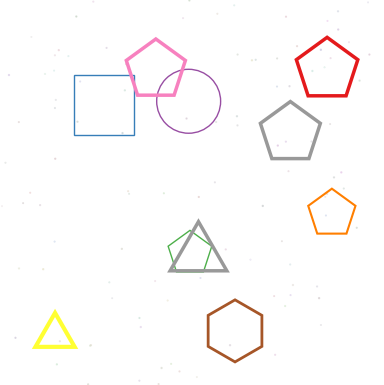[{"shape": "pentagon", "thickness": 2.5, "radius": 0.42, "center": [0.85, 0.819]}, {"shape": "square", "thickness": 1, "radius": 0.39, "center": [0.27, 0.727]}, {"shape": "pentagon", "thickness": 1, "radius": 0.3, "center": [0.493, 0.342]}, {"shape": "circle", "thickness": 1, "radius": 0.42, "center": [0.49, 0.737]}, {"shape": "pentagon", "thickness": 1.5, "radius": 0.32, "center": [0.862, 0.445]}, {"shape": "triangle", "thickness": 3, "radius": 0.29, "center": [0.143, 0.128]}, {"shape": "hexagon", "thickness": 2, "radius": 0.4, "center": [0.61, 0.141]}, {"shape": "pentagon", "thickness": 2.5, "radius": 0.4, "center": [0.405, 0.818]}, {"shape": "triangle", "thickness": 2.5, "radius": 0.43, "center": [0.516, 0.339]}, {"shape": "pentagon", "thickness": 2.5, "radius": 0.41, "center": [0.754, 0.654]}]